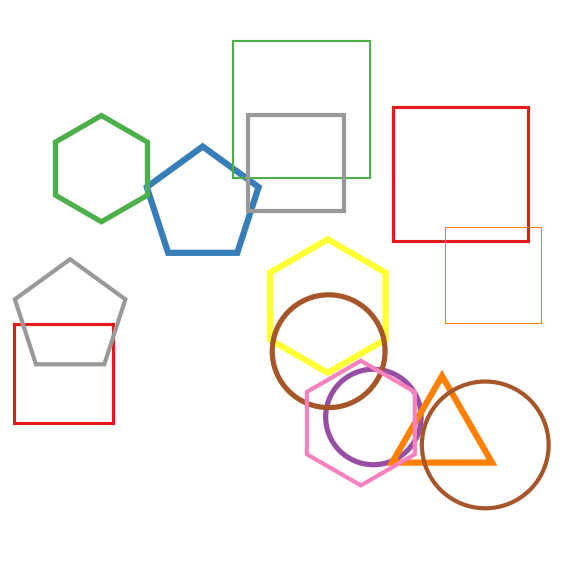[{"shape": "square", "thickness": 1.5, "radius": 0.58, "center": [0.797, 0.698]}, {"shape": "square", "thickness": 1.5, "radius": 0.43, "center": [0.11, 0.353]}, {"shape": "pentagon", "thickness": 3, "radius": 0.51, "center": [0.351, 0.644]}, {"shape": "square", "thickness": 1, "radius": 0.59, "center": [0.521, 0.81]}, {"shape": "hexagon", "thickness": 2.5, "radius": 0.46, "center": [0.176, 0.707]}, {"shape": "circle", "thickness": 2.5, "radius": 0.41, "center": [0.647, 0.277]}, {"shape": "square", "thickness": 0.5, "radius": 0.42, "center": [0.854, 0.523]}, {"shape": "triangle", "thickness": 3, "radius": 0.5, "center": [0.765, 0.248]}, {"shape": "hexagon", "thickness": 3, "radius": 0.58, "center": [0.567, 0.469]}, {"shape": "circle", "thickness": 2, "radius": 0.55, "center": [0.84, 0.229]}, {"shape": "circle", "thickness": 2.5, "radius": 0.49, "center": [0.569, 0.391]}, {"shape": "hexagon", "thickness": 2, "radius": 0.54, "center": [0.625, 0.267]}, {"shape": "pentagon", "thickness": 2, "radius": 0.5, "center": [0.121, 0.45]}, {"shape": "square", "thickness": 2, "radius": 0.41, "center": [0.513, 0.717]}]